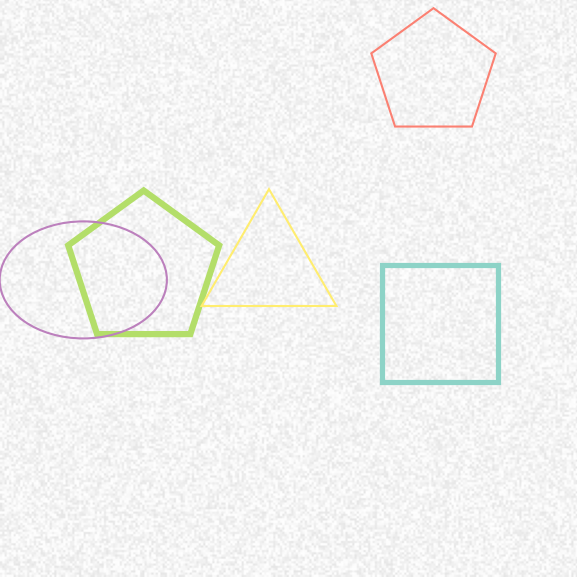[{"shape": "square", "thickness": 2.5, "radius": 0.5, "center": [0.762, 0.439]}, {"shape": "pentagon", "thickness": 1, "radius": 0.57, "center": [0.751, 0.872]}, {"shape": "pentagon", "thickness": 3, "radius": 0.69, "center": [0.249, 0.532]}, {"shape": "oval", "thickness": 1, "radius": 0.72, "center": [0.144, 0.514]}, {"shape": "triangle", "thickness": 1, "radius": 0.67, "center": [0.466, 0.537]}]